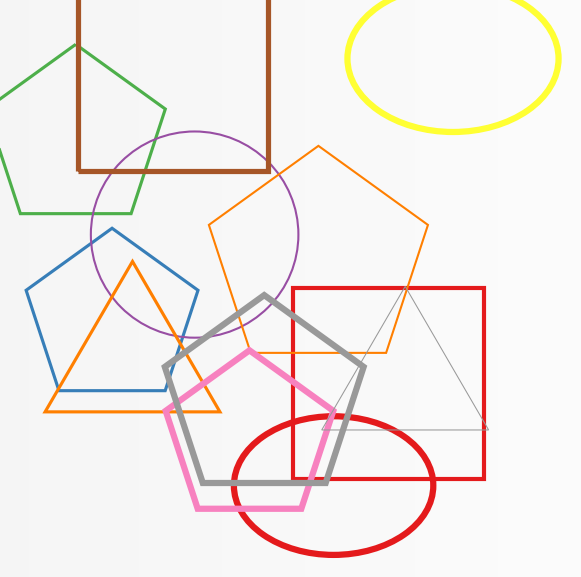[{"shape": "square", "thickness": 2, "radius": 0.83, "center": [0.668, 0.335]}, {"shape": "oval", "thickness": 3, "radius": 0.86, "center": [0.574, 0.158]}, {"shape": "pentagon", "thickness": 1.5, "radius": 0.78, "center": [0.193, 0.448]}, {"shape": "pentagon", "thickness": 1.5, "radius": 0.81, "center": [0.13, 0.76]}, {"shape": "circle", "thickness": 1, "radius": 0.89, "center": [0.335, 0.593]}, {"shape": "pentagon", "thickness": 1, "radius": 0.99, "center": [0.548, 0.548]}, {"shape": "triangle", "thickness": 1.5, "radius": 0.87, "center": [0.228, 0.373]}, {"shape": "oval", "thickness": 3, "radius": 0.91, "center": [0.779, 0.898]}, {"shape": "square", "thickness": 2.5, "radius": 0.82, "center": [0.297, 0.866]}, {"shape": "pentagon", "thickness": 3, "radius": 0.76, "center": [0.429, 0.241]}, {"shape": "pentagon", "thickness": 3, "radius": 0.9, "center": [0.455, 0.308]}, {"shape": "triangle", "thickness": 0.5, "radius": 0.83, "center": [0.697, 0.337]}]